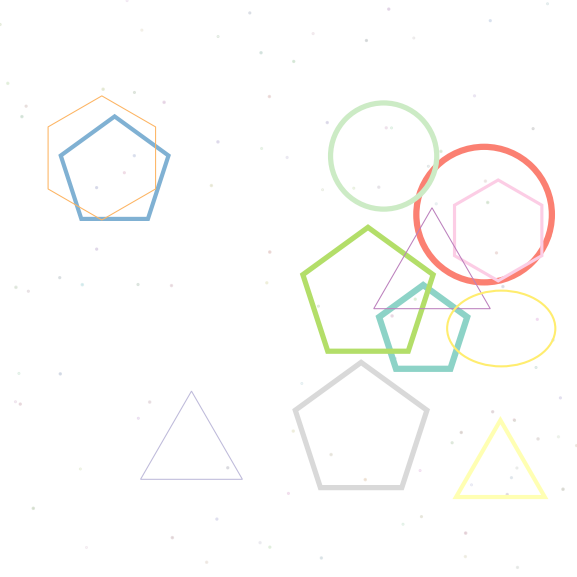[{"shape": "pentagon", "thickness": 3, "radius": 0.4, "center": [0.733, 0.425]}, {"shape": "triangle", "thickness": 2, "radius": 0.44, "center": [0.867, 0.183]}, {"shape": "triangle", "thickness": 0.5, "radius": 0.51, "center": [0.332, 0.22]}, {"shape": "circle", "thickness": 3, "radius": 0.59, "center": [0.838, 0.628]}, {"shape": "pentagon", "thickness": 2, "radius": 0.49, "center": [0.198, 0.699]}, {"shape": "hexagon", "thickness": 0.5, "radius": 0.54, "center": [0.176, 0.726]}, {"shape": "pentagon", "thickness": 2.5, "radius": 0.59, "center": [0.637, 0.487]}, {"shape": "hexagon", "thickness": 1.5, "radius": 0.44, "center": [0.863, 0.6]}, {"shape": "pentagon", "thickness": 2.5, "radius": 0.6, "center": [0.625, 0.252]}, {"shape": "triangle", "thickness": 0.5, "radius": 0.58, "center": [0.748, 0.523]}, {"shape": "circle", "thickness": 2.5, "radius": 0.46, "center": [0.664, 0.729]}, {"shape": "oval", "thickness": 1, "radius": 0.47, "center": [0.868, 0.43]}]